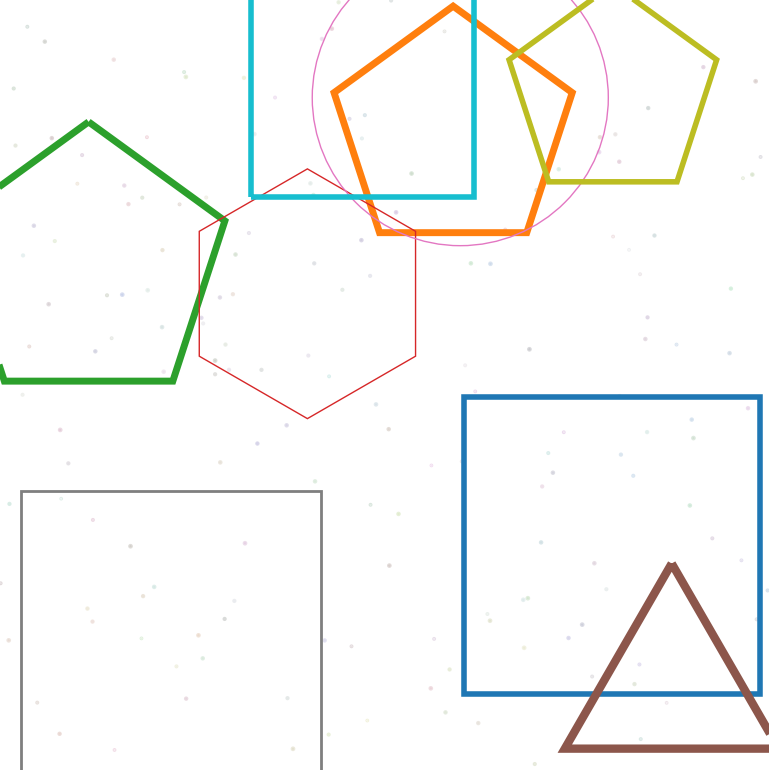[{"shape": "square", "thickness": 2, "radius": 0.96, "center": [0.795, 0.292]}, {"shape": "pentagon", "thickness": 2.5, "radius": 0.81, "center": [0.588, 0.829]}, {"shape": "pentagon", "thickness": 2.5, "radius": 0.93, "center": [0.115, 0.656]}, {"shape": "hexagon", "thickness": 0.5, "radius": 0.81, "center": [0.399, 0.618]}, {"shape": "triangle", "thickness": 3, "radius": 0.8, "center": [0.872, 0.108]}, {"shape": "circle", "thickness": 0.5, "radius": 0.96, "center": [0.598, 0.873]}, {"shape": "square", "thickness": 1, "radius": 0.97, "center": [0.222, 0.168]}, {"shape": "pentagon", "thickness": 2, "radius": 0.71, "center": [0.796, 0.879]}, {"shape": "square", "thickness": 2, "radius": 0.73, "center": [0.471, 0.889]}]